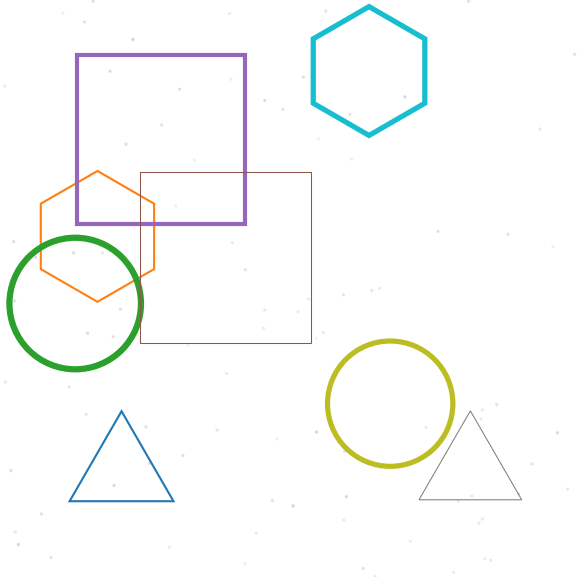[{"shape": "triangle", "thickness": 1, "radius": 0.52, "center": [0.21, 0.183]}, {"shape": "hexagon", "thickness": 1, "radius": 0.57, "center": [0.169, 0.59]}, {"shape": "circle", "thickness": 3, "radius": 0.57, "center": [0.13, 0.474]}, {"shape": "square", "thickness": 2, "radius": 0.73, "center": [0.279, 0.758]}, {"shape": "square", "thickness": 0.5, "radius": 0.74, "center": [0.391, 0.553]}, {"shape": "triangle", "thickness": 0.5, "radius": 0.51, "center": [0.814, 0.185]}, {"shape": "circle", "thickness": 2.5, "radius": 0.54, "center": [0.676, 0.3]}, {"shape": "hexagon", "thickness": 2.5, "radius": 0.56, "center": [0.639, 0.876]}]